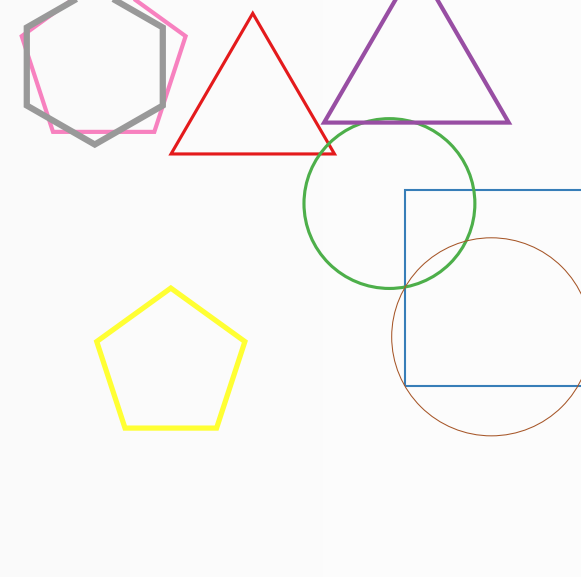[{"shape": "triangle", "thickness": 1.5, "radius": 0.81, "center": [0.435, 0.814]}, {"shape": "square", "thickness": 1, "radius": 0.85, "center": [0.867, 0.501]}, {"shape": "circle", "thickness": 1.5, "radius": 0.74, "center": [0.67, 0.647]}, {"shape": "triangle", "thickness": 2, "radius": 0.92, "center": [0.716, 0.879]}, {"shape": "pentagon", "thickness": 2.5, "radius": 0.67, "center": [0.294, 0.366]}, {"shape": "circle", "thickness": 0.5, "radius": 0.86, "center": [0.845, 0.416]}, {"shape": "pentagon", "thickness": 2, "radius": 0.74, "center": [0.178, 0.891]}, {"shape": "hexagon", "thickness": 3, "radius": 0.68, "center": [0.163, 0.884]}]